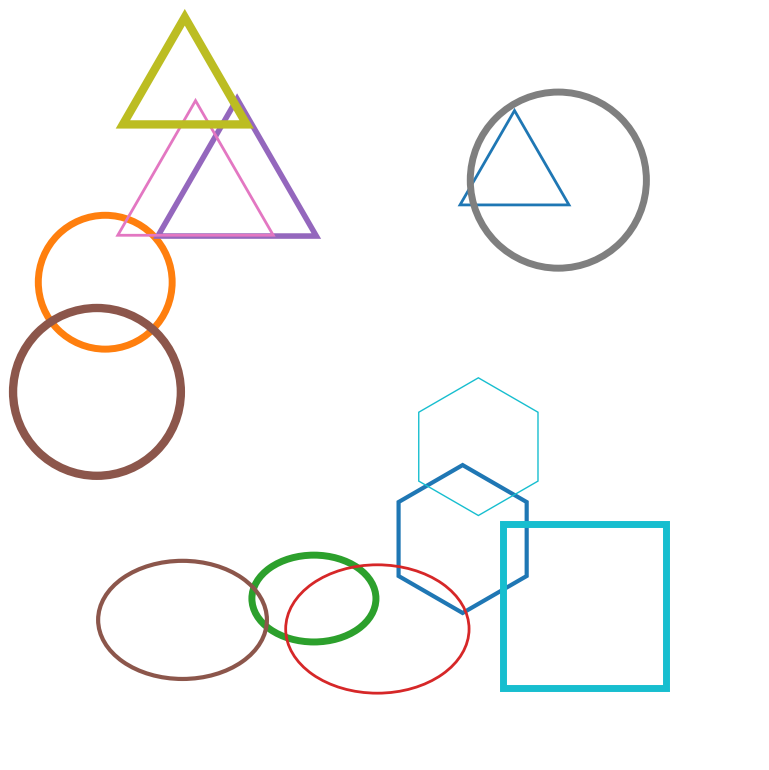[{"shape": "triangle", "thickness": 1, "radius": 0.41, "center": [0.668, 0.775]}, {"shape": "hexagon", "thickness": 1.5, "radius": 0.48, "center": [0.601, 0.3]}, {"shape": "circle", "thickness": 2.5, "radius": 0.43, "center": [0.137, 0.633]}, {"shape": "oval", "thickness": 2.5, "radius": 0.4, "center": [0.408, 0.223]}, {"shape": "oval", "thickness": 1, "radius": 0.6, "center": [0.49, 0.183]}, {"shape": "triangle", "thickness": 2, "radius": 0.59, "center": [0.308, 0.753]}, {"shape": "oval", "thickness": 1.5, "radius": 0.55, "center": [0.237, 0.195]}, {"shape": "circle", "thickness": 3, "radius": 0.54, "center": [0.126, 0.491]}, {"shape": "triangle", "thickness": 1, "radius": 0.58, "center": [0.254, 0.753]}, {"shape": "circle", "thickness": 2.5, "radius": 0.57, "center": [0.725, 0.766]}, {"shape": "triangle", "thickness": 3, "radius": 0.46, "center": [0.24, 0.885]}, {"shape": "hexagon", "thickness": 0.5, "radius": 0.45, "center": [0.621, 0.42]}, {"shape": "square", "thickness": 2.5, "radius": 0.53, "center": [0.759, 0.213]}]